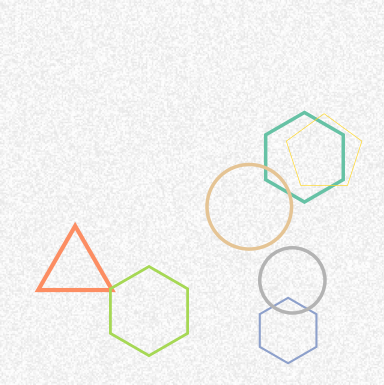[{"shape": "hexagon", "thickness": 2.5, "radius": 0.58, "center": [0.791, 0.592]}, {"shape": "triangle", "thickness": 3, "radius": 0.55, "center": [0.195, 0.302]}, {"shape": "hexagon", "thickness": 1.5, "radius": 0.42, "center": [0.748, 0.141]}, {"shape": "hexagon", "thickness": 2, "radius": 0.58, "center": [0.387, 0.192]}, {"shape": "pentagon", "thickness": 0.5, "radius": 0.52, "center": [0.842, 0.602]}, {"shape": "circle", "thickness": 2.5, "radius": 0.55, "center": [0.647, 0.463]}, {"shape": "circle", "thickness": 2.5, "radius": 0.42, "center": [0.759, 0.272]}]